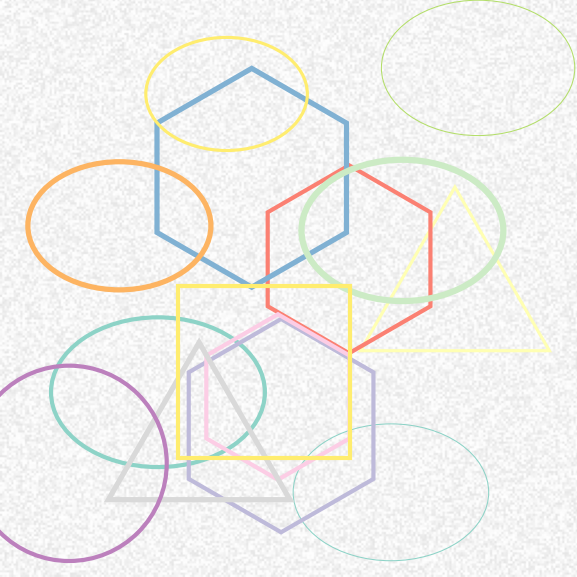[{"shape": "oval", "thickness": 0.5, "radius": 0.85, "center": [0.677, 0.147]}, {"shape": "oval", "thickness": 2, "radius": 0.93, "center": [0.273, 0.32]}, {"shape": "triangle", "thickness": 1.5, "radius": 0.94, "center": [0.788, 0.486]}, {"shape": "hexagon", "thickness": 2, "radius": 0.92, "center": [0.487, 0.262]}, {"shape": "hexagon", "thickness": 2, "radius": 0.81, "center": [0.604, 0.55]}, {"shape": "hexagon", "thickness": 2.5, "radius": 0.95, "center": [0.436, 0.691]}, {"shape": "oval", "thickness": 2.5, "radius": 0.79, "center": [0.207, 0.608]}, {"shape": "oval", "thickness": 0.5, "radius": 0.84, "center": [0.828, 0.882]}, {"shape": "hexagon", "thickness": 2, "radius": 0.72, "center": [0.481, 0.312]}, {"shape": "triangle", "thickness": 2.5, "radius": 0.91, "center": [0.345, 0.225]}, {"shape": "circle", "thickness": 2, "radius": 0.85, "center": [0.12, 0.197]}, {"shape": "oval", "thickness": 3, "radius": 0.87, "center": [0.697, 0.6]}, {"shape": "square", "thickness": 2, "radius": 0.75, "center": [0.457, 0.355]}, {"shape": "oval", "thickness": 1.5, "radius": 0.7, "center": [0.392, 0.836]}]